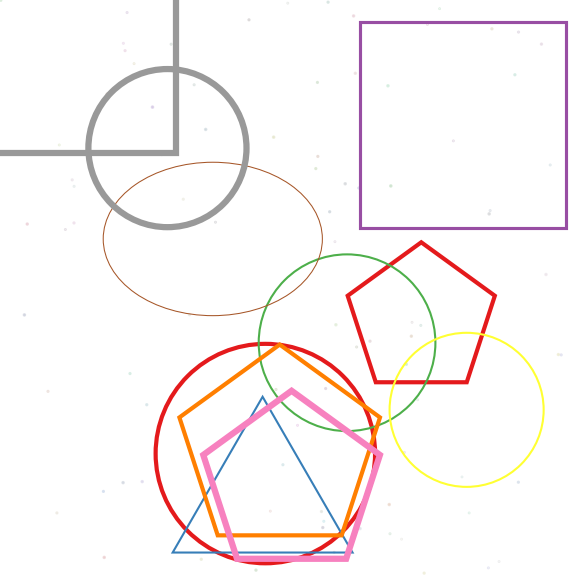[{"shape": "circle", "thickness": 2, "radius": 0.95, "center": [0.459, 0.214]}, {"shape": "pentagon", "thickness": 2, "radius": 0.67, "center": [0.729, 0.446]}, {"shape": "triangle", "thickness": 1, "radius": 0.9, "center": [0.455, 0.132]}, {"shape": "circle", "thickness": 1, "radius": 0.76, "center": [0.601, 0.406]}, {"shape": "square", "thickness": 1.5, "radius": 0.89, "center": [0.802, 0.783]}, {"shape": "pentagon", "thickness": 2, "radius": 0.91, "center": [0.484, 0.22]}, {"shape": "circle", "thickness": 1, "radius": 0.67, "center": [0.808, 0.289]}, {"shape": "oval", "thickness": 0.5, "radius": 0.95, "center": [0.368, 0.585]}, {"shape": "pentagon", "thickness": 3, "radius": 0.8, "center": [0.505, 0.162]}, {"shape": "square", "thickness": 3, "radius": 0.82, "center": [0.141, 0.898]}, {"shape": "circle", "thickness": 3, "radius": 0.68, "center": [0.29, 0.743]}]